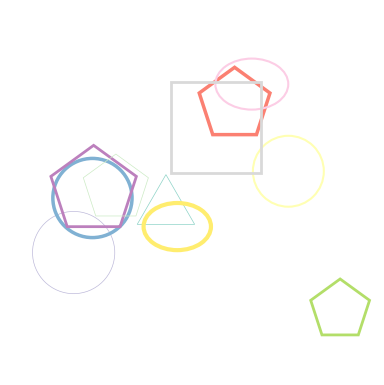[{"shape": "triangle", "thickness": 0.5, "radius": 0.43, "center": [0.431, 0.46]}, {"shape": "circle", "thickness": 1.5, "radius": 0.46, "center": [0.749, 0.555]}, {"shape": "circle", "thickness": 0.5, "radius": 0.53, "center": [0.191, 0.344]}, {"shape": "pentagon", "thickness": 2.5, "radius": 0.48, "center": [0.609, 0.728]}, {"shape": "circle", "thickness": 2.5, "radius": 0.51, "center": [0.24, 0.486]}, {"shape": "pentagon", "thickness": 2, "radius": 0.4, "center": [0.883, 0.195]}, {"shape": "oval", "thickness": 1.5, "radius": 0.47, "center": [0.654, 0.782]}, {"shape": "square", "thickness": 2, "radius": 0.59, "center": [0.561, 0.668]}, {"shape": "pentagon", "thickness": 2, "radius": 0.58, "center": [0.243, 0.506]}, {"shape": "pentagon", "thickness": 0.5, "radius": 0.44, "center": [0.301, 0.511]}, {"shape": "oval", "thickness": 3, "radius": 0.44, "center": [0.46, 0.412]}]